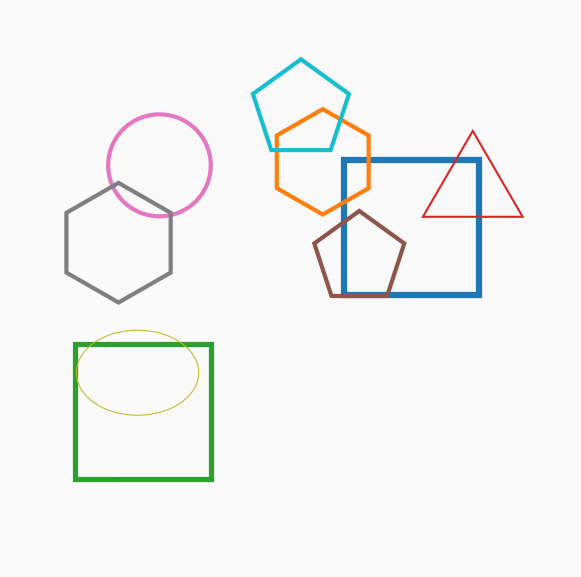[{"shape": "square", "thickness": 3, "radius": 0.58, "center": [0.708, 0.605]}, {"shape": "hexagon", "thickness": 2, "radius": 0.46, "center": [0.555, 0.719]}, {"shape": "square", "thickness": 2.5, "radius": 0.59, "center": [0.246, 0.287]}, {"shape": "triangle", "thickness": 1, "radius": 0.5, "center": [0.813, 0.673]}, {"shape": "pentagon", "thickness": 2, "radius": 0.41, "center": [0.618, 0.552]}, {"shape": "circle", "thickness": 2, "radius": 0.44, "center": [0.274, 0.713]}, {"shape": "hexagon", "thickness": 2, "radius": 0.52, "center": [0.204, 0.579]}, {"shape": "oval", "thickness": 0.5, "radius": 0.53, "center": [0.237, 0.354]}, {"shape": "pentagon", "thickness": 2, "radius": 0.43, "center": [0.518, 0.81]}]